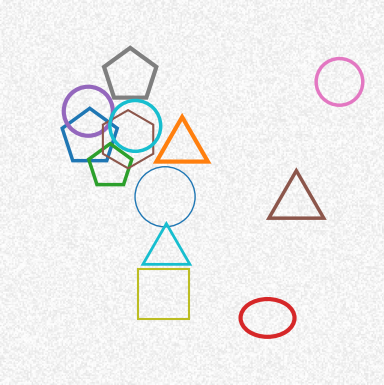[{"shape": "circle", "thickness": 1, "radius": 0.39, "center": [0.429, 0.489]}, {"shape": "pentagon", "thickness": 2.5, "radius": 0.38, "center": [0.233, 0.644]}, {"shape": "triangle", "thickness": 3, "radius": 0.39, "center": [0.473, 0.619]}, {"shape": "pentagon", "thickness": 2.5, "radius": 0.29, "center": [0.286, 0.568]}, {"shape": "oval", "thickness": 3, "radius": 0.35, "center": [0.695, 0.174]}, {"shape": "circle", "thickness": 3, "radius": 0.32, "center": [0.229, 0.711]}, {"shape": "triangle", "thickness": 2.5, "radius": 0.41, "center": [0.77, 0.474]}, {"shape": "hexagon", "thickness": 1.5, "radius": 0.38, "center": [0.333, 0.638]}, {"shape": "circle", "thickness": 2.5, "radius": 0.3, "center": [0.882, 0.787]}, {"shape": "pentagon", "thickness": 3, "radius": 0.36, "center": [0.338, 0.804]}, {"shape": "square", "thickness": 1.5, "radius": 0.33, "center": [0.425, 0.236]}, {"shape": "triangle", "thickness": 2, "radius": 0.35, "center": [0.432, 0.349]}, {"shape": "circle", "thickness": 2.5, "radius": 0.33, "center": [0.351, 0.673]}]